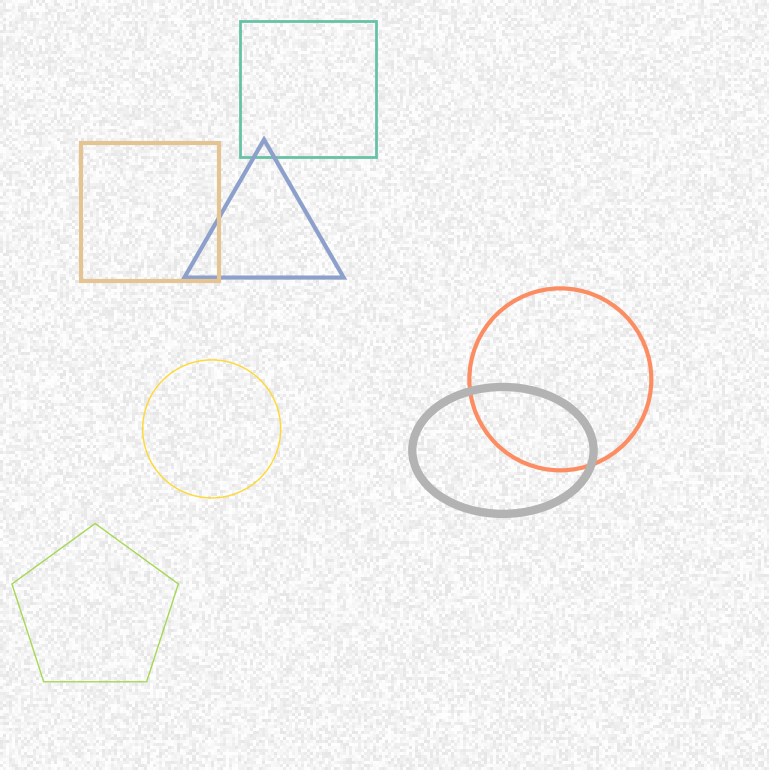[{"shape": "square", "thickness": 1, "radius": 0.44, "center": [0.4, 0.884]}, {"shape": "circle", "thickness": 1.5, "radius": 0.59, "center": [0.728, 0.507]}, {"shape": "triangle", "thickness": 1.5, "radius": 0.6, "center": [0.343, 0.699]}, {"shape": "pentagon", "thickness": 0.5, "radius": 0.57, "center": [0.124, 0.206]}, {"shape": "circle", "thickness": 0.5, "radius": 0.45, "center": [0.275, 0.443]}, {"shape": "square", "thickness": 1.5, "radius": 0.45, "center": [0.195, 0.725]}, {"shape": "oval", "thickness": 3, "radius": 0.59, "center": [0.653, 0.415]}]